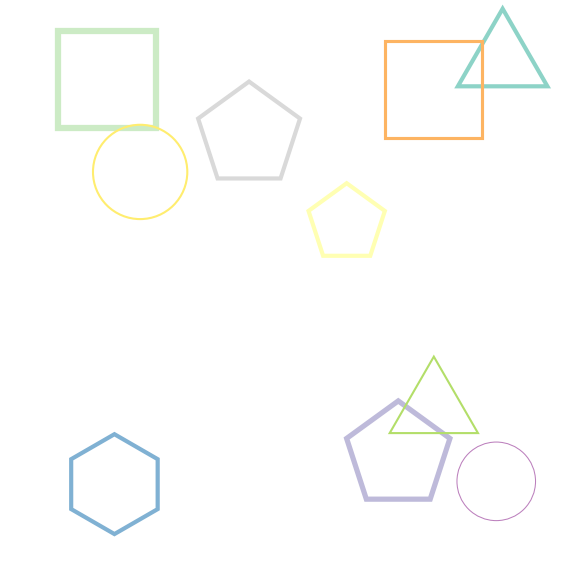[{"shape": "triangle", "thickness": 2, "radius": 0.45, "center": [0.87, 0.894]}, {"shape": "pentagon", "thickness": 2, "radius": 0.35, "center": [0.6, 0.612]}, {"shape": "pentagon", "thickness": 2.5, "radius": 0.47, "center": [0.69, 0.211]}, {"shape": "hexagon", "thickness": 2, "radius": 0.43, "center": [0.198, 0.161]}, {"shape": "square", "thickness": 1.5, "radius": 0.42, "center": [0.751, 0.844]}, {"shape": "triangle", "thickness": 1, "radius": 0.44, "center": [0.751, 0.293]}, {"shape": "pentagon", "thickness": 2, "radius": 0.46, "center": [0.431, 0.765]}, {"shape": "circle", "thickness": 0.5, "radius": 0.34, "center": [0.859, 0.166]}, {"shape": "square", "thickness": 3, "radius": 0.42, "center": [0.185, 0.862]}, {"shape": "circle", "thickness": 1, "radius": 0.41, "center": [0.243, 0.701]}]